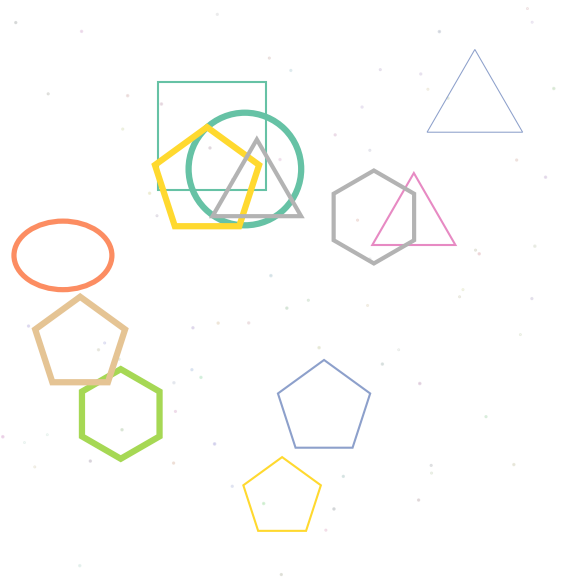[{"shape": "square", "thickness": 1, "radius": 0.47, "center": [0.367, 0.764]}, {"shape": "circle", "thickness": 3, "radius": 0.49, "center": [0.424, 0.706]}, {"shape": "oval", "thickness": 2.5, "radius": 0.42, "center": [0.109, 0.557]}, {"shape": "pentagon", "thickness": 1, "radius": 0.42, "center": [0.561, 0.292]}, {"shape": "triangle", "thickness": 0.5, "radius": 0.48, "center": [0.822, 0.818]}, {"shape": "triangle", "thickness": 1, "radius": 0.42, "center": [0.717, 0.616]}, {"shape": "hexagon", "thickness": 3, "radius": 0.39, "center": [0.209, 0.282]}, {"shape": "pentagon", "thickness": 1, "radius": 0.35, "center": [0.488, 0.137]}, {"shape": "pentagon", "thickness": 3, "radius": 0.47, "center": [0.358, 0.684]}, {"shape": "pentagon", "thickness": 3, "radius": 0.41, "center": [0.139, 0.403]}, {"shape": "hexagon", "thickness": 2, "radius": 0.4, "center": [0.647, 0.623]}, {"shape": "triangle", "thickness": 2, "radius": 0.44, "center": [0.445, 0.669]}]